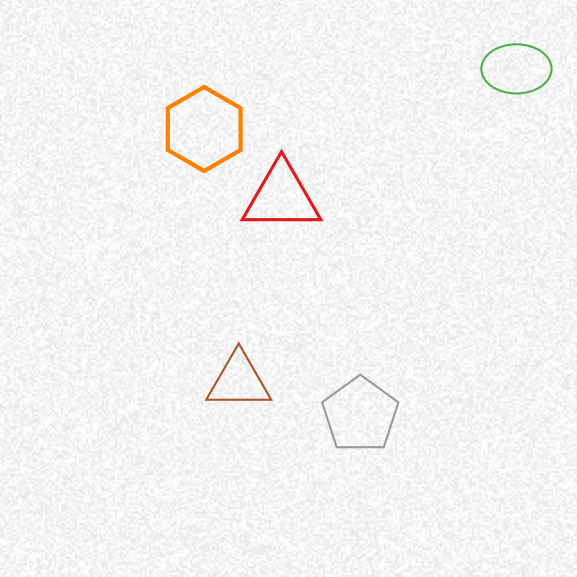[{"shape": "triangle", "thickness": 1.5, "radius": 0.39, "center": [0.488, 0.658]}, {"shape": "oval", "thickness": 1, "radius": 0.3, "center": [0.894, 0.88]}, {"shape": "hexagon", "thickness": 2, "radius": 0.36, "center": [0.354, 0.776]}, {"shape": "triangle", "thickness": 1, "radius": 0.32, "center": [0.413, 0.339]}, {"shape": "pentagon", "thickness": 1, "radius": 0.35, "center": [0.624, 0.281]}]